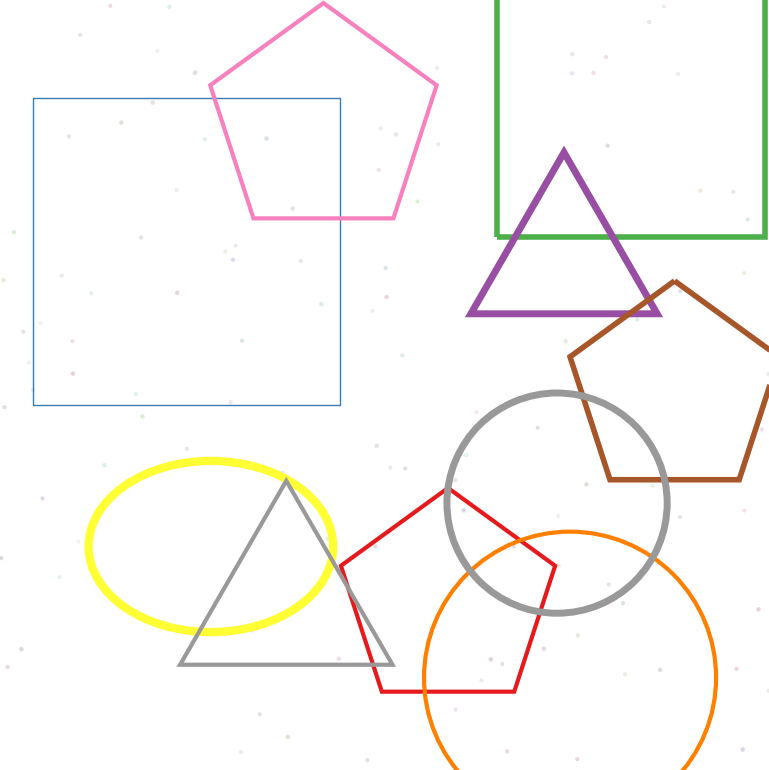[{"shape": "pentagon", "thickness": 1.5, "radius": 0.73, "center": [0.582, 0.22]}, {"shape": "square", "thickness": 0.5, "radius": 1.0, "center": [0.242, 0.673]}, {"shape": "square", "thickness": 2, "radius": 0.87, "center": [0.82, 0.867]}, {"shape": "triangle", "thickness": 2.5, "radius": 0.7, "center": [0.732, 0.662]}, {"shape": "circle", "thickness": 1.5, "radius": 0.95, "center": [0.74, 0.12]}, {"shape": "oval", "thickness": 3, "radius": 0.79, "center": [0.274, 0.29]}, {"shape": "pentagon", "thickness": 2, "radius": 0.71, "center": [0.876, 0.492]}, {"shape": "pentagon", "thickness": 1.5, "radius": 0.77, "center": [0.42, 0.841]}, {"shape": "circle", "thickness": 2.5, "radius": 0.72, "center": [0.723, 0.347]}, {"shape": "triangle", "thickness": 1.5, "radius": 0.8, "center": [0.372, 0.216]}]